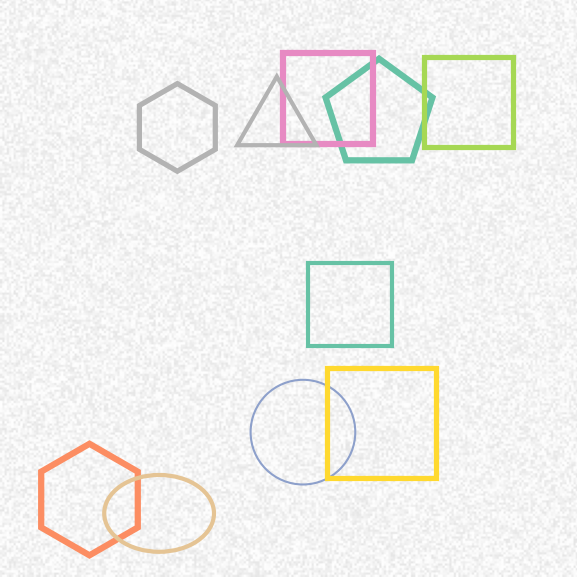[{"shape": "square", "thickness": 2, "radius": 0.36, "center": [0.606, 0.472]}, {"shape": "pentagon", "thickness": 3, "radius": 0.49, "center": [0.656, 0.8]}, {"shape": "hexagon", "thickness": 3, "radius": 0.48, "center": [0.155, 0.134]}, {"shape": "circle", "thickness": 1, "radius": 0.45, "center": [0.525, 0.251]}, {"shape": "square", "thickness": 3, "radius": 0.39, "center": [0.568, 0.828]}, {"shape": "square", "thickness": 2.5, "radius": 0.39, "center": [0.811, 0.823]}, {"shape": "square", "thickness": 2.5, "radius": 0.47, "center": [0.661, 0.267]}, {"shape": "oval", "thickness": 2, "radius": 0.48, "center": [0.276, 0.11]}, {"shape": "hexagon", "thickness": 2.5, "radius": 0.38, "center": [0.307, 0.778]}, {"shape": "triangle", "thickness": 2, "radius": 0.4, "center": [0.479, 0.787]}]